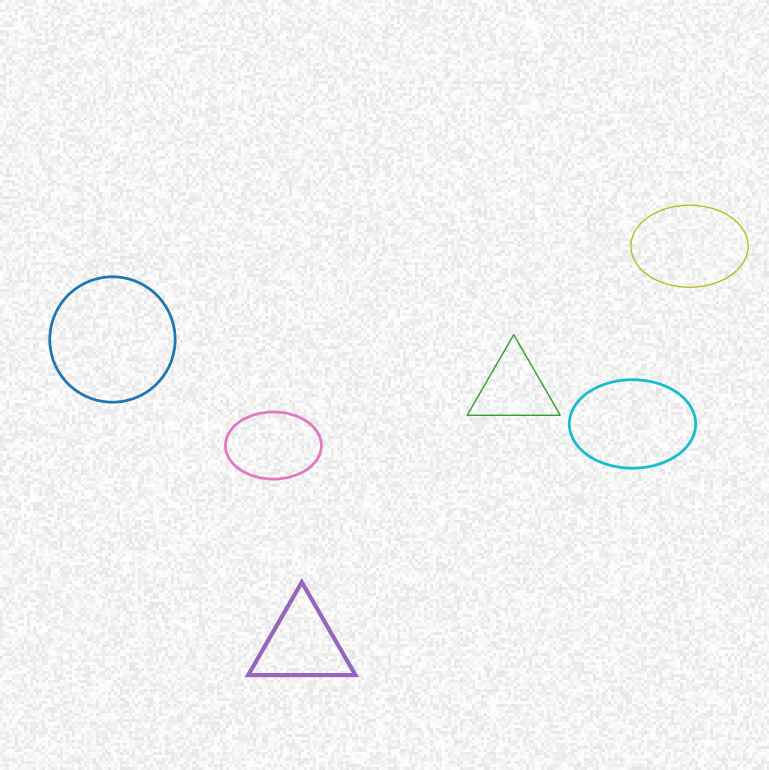[{"shape": "circle", "thickness": 1, "radius": 0.41, "center": [0.146, 0.559]}, {"shape": "triangle", "thickness": 0.5, "radius": 0.35, "center": [0.667, 0.496]}, {"shape": "triangle", "thickness": 1.5, "radius": 0.4, "center": [0.392, 0.163]}, {"shape": "oval", "thickness": 1, "radius": 0.31, "center": [0.355, 0.421]}, {"shape": "oval", "thickness": 0.5, "radius": 0.38, "center": [0.895, 0.68]}, {"shape": "oval", "thickness": 1, "radius": 0.41, "center": [0.821, 0.449]}]